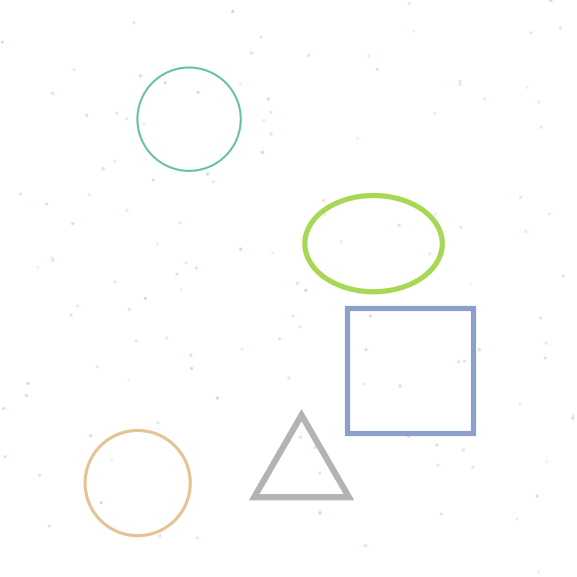[{"shape": "circle", "thickness": 1, "radius": 0.45, "center": [0.327, 0.793]}, {"shape": "square", "thickness": 2.5, "radius": 0.54, "center": [0.71, 0.357]}, {"shape": "oval", "thickness": 2.5, "radius": 0.6, "center": [0.647, 0.577]}, {"shape": "circle", "thickness": 1.5, "radius": 0.46, "center": [0.238, 0.163]}, {"shape": "triangle", "thickness": 3, "radius": 0.47, "center": [0.522, 0.186]}]